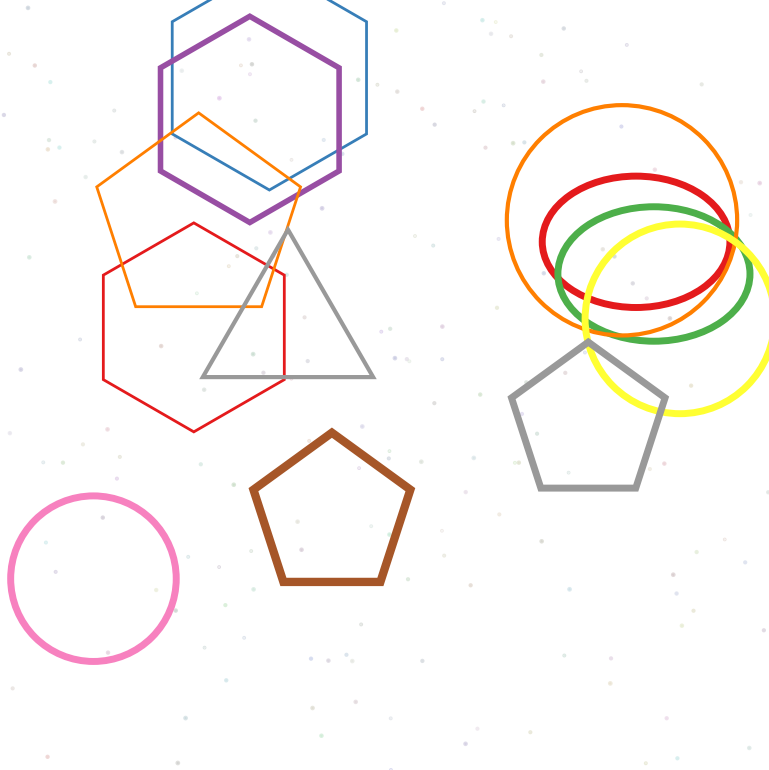[{"shape": "oval", "thickness": 2.5, "radius": 0.61, "center": [0.826, 0.686]}, {"shape": "hexagon", "thickness": 1, "radius": 0.68, "center": [0.252, 0.575]}, {"shape": "hexagon", "thickness": 1, "radius": 0.73, "center": [0.35, 0.899]}, {"shape": "oval", "thickness": 2.5, "radius": 0.62, "center": [0.849, 0.644]}, {"shape": "hexagon", "thickness": 2, "radius": 0.67, "center": [0.324, 0.845]}, {"shape": "circle", "thickness": 1.5, "radius": 0.75, "center": [0.808, 0.714]}, {"shape": "pentagon", "thickness": 1, "radius": 0.7, "center": [0.258, 0.714]}, {"shape": "circle", "thickness": 2.5, "radius": 0.62, "center": [0.883, 0.586]}, {"shape": "pentagon", "thickness": 3, "radius": 0.54, "center": [0.431, 0.331]}, {"shape": "circle", "thickness": 2.5, "radius": 0.54, "center": [0.121, 0.248]}, {"shape": "pentagon", "thickness": 2.5, "radius": 0.52, "center": [0.764, 0.451]}, {"shape": "triangle", "thickness": 1.5, "radius": 0.64, "center": [0.374, 0.574]}]